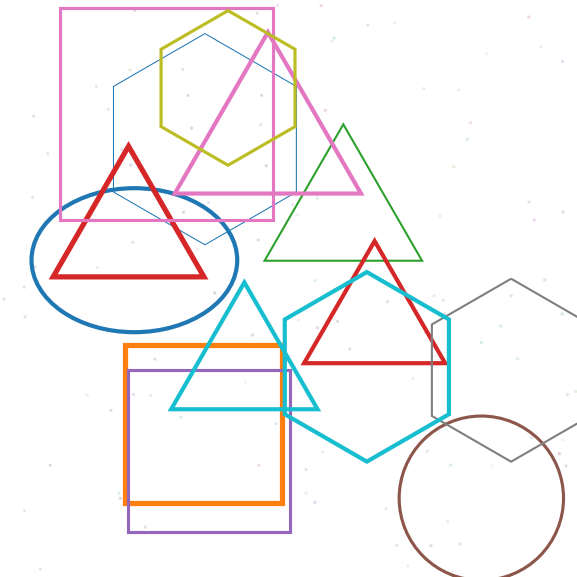[{"shape": "hexagon", "thickness": 0.5, "radius": 0.91, "center": [0.355, 0.758]}, {"shape": "oval", "thickness": 2, "radius": 0.89, "center": [0.233, 0.549]}, {"shape": "square", "thickness": 2.5, "radius": 0.68, "center": [0.352, 0.265]}, {"shape": "triangle", "thickness": 1, "radius": 0.79, "center": [0.594, 0.626]}, {"shape": "triangle", "thickness": 2, "radius": 0.7, "center": [0.649, 0.441]}, {"shape": "triangle", "thickness": 2.5, "radius": 0.75, "center": [0.223, 0.595]}, {"shape": "square", "thickness": 1.5, "radius": 0.7, "center": [0.362, 0.218]}, {"shape": "circle", "thickness": 1.5, "radius": 0.71, "center": [0.834, 0.136]}, {"shape": "square", "thickness": 1.5, "radius": 0.92, "center": [0.289, 0.802]}, {"shape": "triangle", "thickness": 2, "radius": 0.93, "center": [0.464, 0.757]}, {"shape": "hexagon", "thickness": 1, "radius": 0.79, "center": [0.885, 0.358]}, {"shape": "hexagon", "thickness": 1.5, "radius": 0.67, "center": [0.395, 0.847]}, {"shape": "triangle", "thickness": 2, "radius": 0.73, "center": [0.423, 0.364]}, {"shape": "hexagon", "thickness": 2, "radius": 0.82, "center": [0.635, 0.364]}]